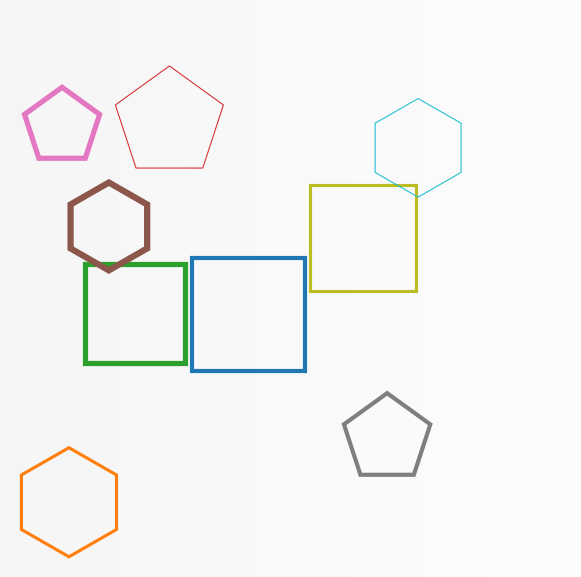[{"shape": "square", "thickness": 2, "radius": 0.49, "center": [0.428, 0.454]}, {"shape": "hexagon", "thickness": 1.5, "radius": 0.47, "center": [0.119, 0.129]}, {"shape": "square", "thickness": 2.5, "radius": 0.43, "center": [0.232, 0.457]}, {"shape": "pentagon", "thickness": 0.5, "radius": 0.49, "center": [0.291, 0.787]}, {"shape": "hexagon", "thickness": 3, "radius": 0.38, "center": [0.187, 0.607]}, {"shape": "pentagon", "thickness": 2.5, "radius": 0.34, "center": [0.107, 0.78]}, {"shape": "pentagon", "thickness": 2, "radius": 0.39, "center": [0.666, 0.24]}, {"shape": "square", "thickness": 1.5, "radius": 0.46, "center": [0.624, 0.587]}, {"shape": "hexagon", "thickness": 0.5, "radius": 0.43, "center": [0.719, 0.743]}]